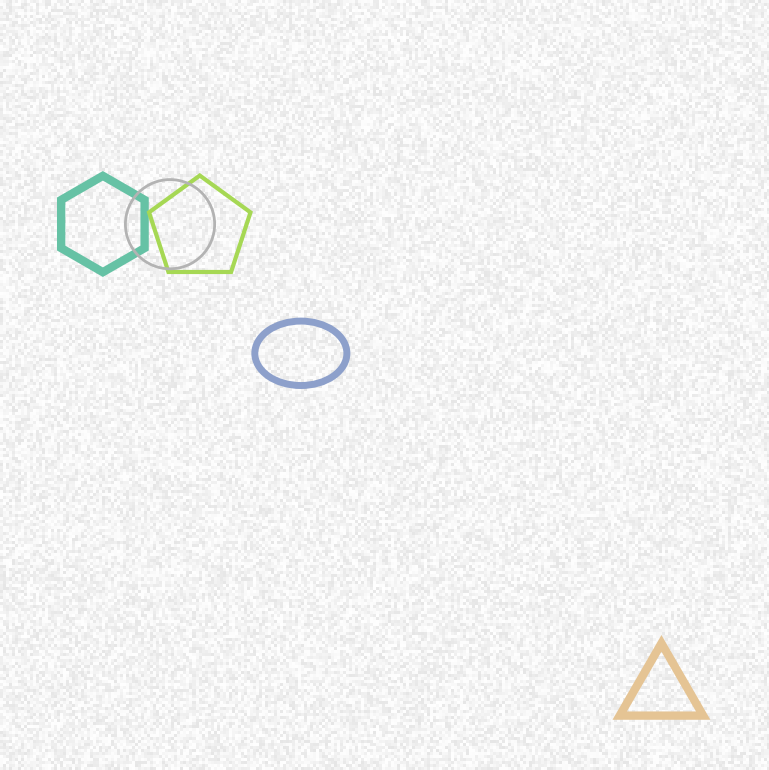[{"shape": "hexagon", "thickness": 3, "radius": 0.31, "center": [0.134, 0.709]}, {"shape": "oval", "thickness": 2.5, "radius": 0.3, "center": [0.391, 0.541]}, {"shape": "pentagon", "thickness": 1.5, "radius": 0.35, "center": [0.259, 0.703]}, {"shape": "triangle", "thickness": 3, "radius": 0.31, "center": [0.859, 0.102]}, {"shape": "circle", "thickness": 1, "radius": 0.29, "center": [0.221, 0.709]}]